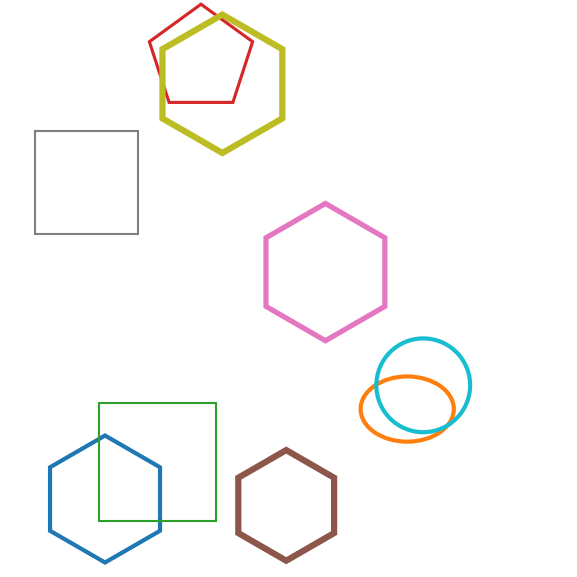[{"shape": "hexagon", "thickness": 2, "radius": 0.55, "center": [0.182, 0.135]}, {"shape": "oval", "thickness": 2, "radius": 0.4, "center": [0.705, 0.291]}, {"shape": "square", "thickness": 1, "radius": 0.51, "center": [0.273, 0.199]}, {"shape": "pentagon", "thickness": 1.5, "radius": 0.47, "center": [0.348, 0.898]}, {"shape": "hexagon", "thickness": 3, "radius": 0.48, "center": [0.496, 0.124]}, {"shape": "hexagon", "thickness": 2.5, "radius": 0.59, "center": [0.564, 0.528]}, {"shape": "square", "thickness": 1, "radius": 0.45, "center": [0.15, 0.683]}, {"shape": "hexagon", "thickness": 3, "radius": 0.6, "center": [0.385, 0.854]}, {"shape": "circle", "thickness": 2, "radius": 0.41, "center": [0.733, 0.332]}]